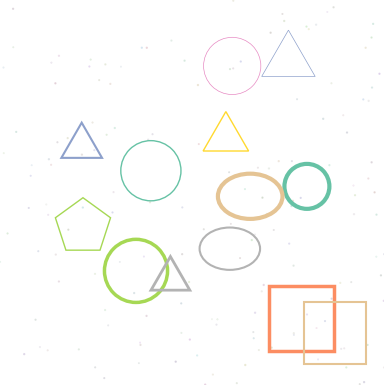[{"shape": "circle", "thickness": 1, "radius": 0.39, "center": [0.392, 0.557]}, {"shape": "circle", "thickness": 3, "radius": 0.29, "center": [0.797, 0.516]}, {"shape": "square", "thickness": 2.5, "radius": 0.42, "center": [0.784, 0.172]}, {"shape": "triangle", "thickness": 1.5, "radius": 0.3, "center": [0.212, 0.62]}, {"shape": "triangle", "thickness": 0.5, "radius": 0.4, "center": [0.749, 0.842]}, {"shape": "circle", "thickness": 0.5, "radius": 0.37, "center": [0.603, 0.829]}, {"shape": "circle", "thickness": 2.5, "radius": 0.41, "center": [0.353, 0.296]}, {"shape": "pentagon", "thickness": 1, "radius": 0.38, "center": [0.216, 0.411]}, {"shape": "triangle", "thickness": 1, "radius": 0.34, "center": [0.587, 0.642]}, {"shape": "oval", "thickness": 3, "radius": 0.42, "center": [0.65, 0.49]}, {"shape": "square", "thickness": 1.5, "radius": 0.4, "center": [0.871, 0.135]}, {"shape": "oval", "thickness": 1.5, "radius": 0.39, "center": [0.597, 0.354]}, {"shape": "triangle", "thickness": 2, "radius": 0.29, "center": [0.443, 0.275]}]